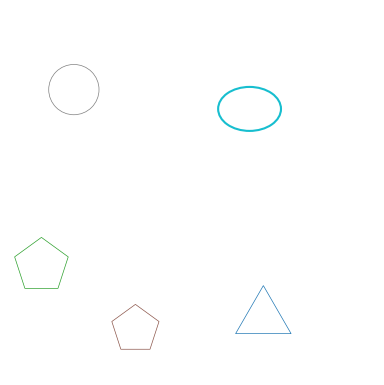[{"shape": "triangle", "thickness": 0.5, "radius": 0.42, "center": [0.684, 0.175]}, {"shape": "pentagon", "thickness": 0.5, "radius": 0.37, "center": [0.108, 0.31]}, {"shape": "pentagon", "thickness": 0.5, "radius": 0.32, "center": [0.352, 0.145]}, {"shape": "circle", "thickness": 0.5, "radius": 0.33, "center": [0.192, 0.767]}, {"shape": "oval", "thickness": 1.5, "radius": 0.41, "center": [0.648, 0.717]}]